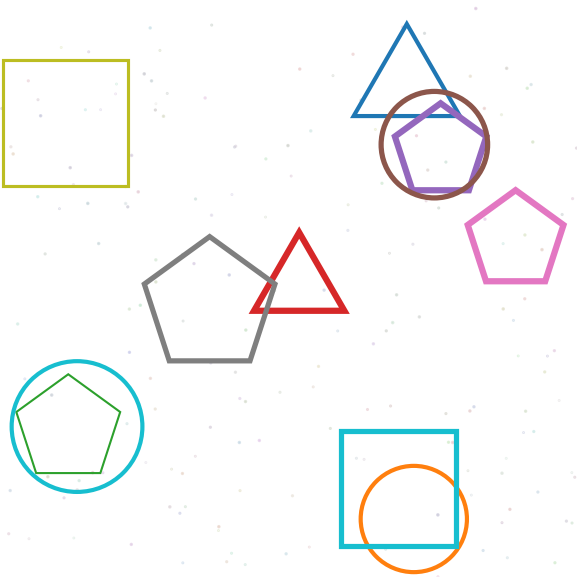[{"shape": "triangle", "thickness": 2, "radius": 0.53, "center": [0.704, 0.851]}, {"shape": "circle", "thickness": 2, "radius": 0.46, "center": [0.717, 0.1]}, {"shape": "pentagon", "thickness": 1, "radius": 0.47, "center": [0.118, 0.256]}, {"shape": "triangle", "thickness": 3, "radius": 0.45, "center": [0.518, 0.506]}, {"shape": "pentagon", "thickness": 3, "radius": 0.42, "center": [0.763, 0.737]}, {"shape": "circle", "thickness": 2.5, "radius": 0.46, "center": [0.752, 0.749]}, {"shape": "pentagon", "thickness": 3, "radius": 0.44, "center": [0.893, 0.583]}, {"shape": "pentagon", "thickness": 2.5, "radius": 0.59, "center": [0.363, 0.47]}, {"shape": "square", "thickness": 1.5, "radius": 0.54, "center": [0.114, 0.786]}, {"shape": "square", "thickness": 2.5, "radius": 0.5, "center": [0.69, 0.153]}, {"shape": "circle", "thickness": 2, "radius": 0.57, "center": [0.133, 0.261]}]